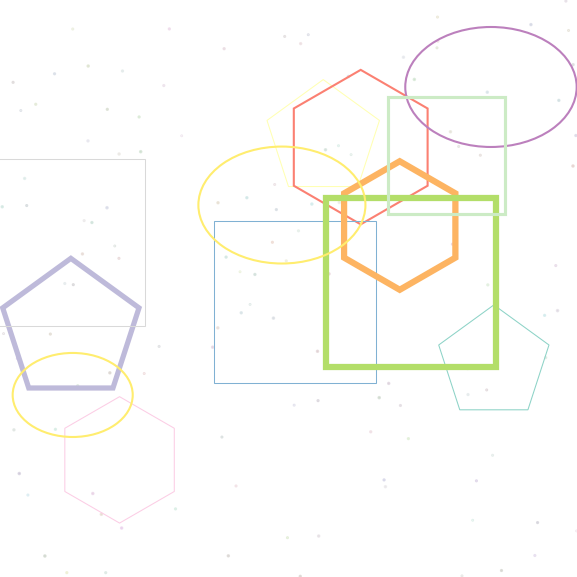[{"shape": "pentagon", "thickness": 0.5, "radius": 0.5, "center": [0.855, 0.371]}, {"shape": "pentagon", "thickness": 0.5, "radius": 0.51, "center": [0.56, 0.759]}, {"shape": "pentagon", "thickness": 2.5, "radius": 0.62, "center": [0.123, 0.428]}, {"shape": "hexagon", "thickness": 1, "radius": 0.67, "center": [0.625, 0.744]}, {"shape": "square", "thickness": 0.5, "radius": 0.7, "center": [0.511, 0.477]}, {"shape": "hexagon", "thickness": 3, "radius": 0.56, "center": [0.692, 0.609]}, {"shape": "square", "thickness": 3, "radius": 0.73, "center": [0.712, 0.51]}, {"shape": "hexagon", "thickness": 0.5, "radius": 0.55, "center": [0.207, 0.203]}, {"shape": "square", "thickness": 0.5, "radius": 0.72, "center": [0.107, 0.58]}, {"shape": "oval", "thickness": 1, "radius": 0.74, "center": [0.85, 0.849]}, {"shape": "square", "thickness": 1.5, "radius": 0.5, "center": [0.773, 0.73]}, {"shape": "oval", "thickness": 1, "radius": 0.72, "center": [0.488, 0.644]}, {"shape": "oval", "thickness": 1, "radius": 0.52, "center": [0.126, 0.315]}]